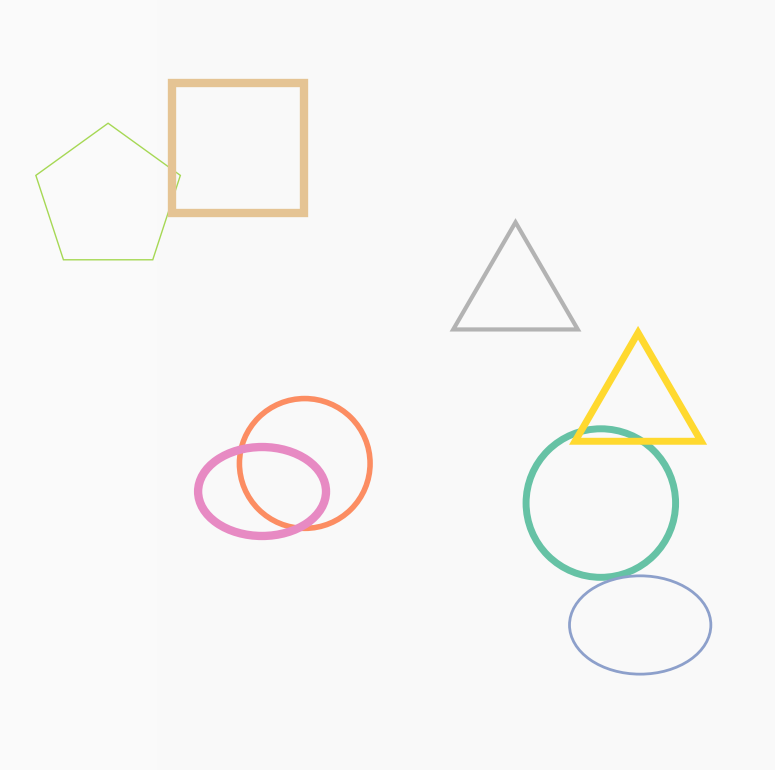[{"shape": "circle", "thickness": 2.5, "radius": 0.48, "center": [0.775, 0.347]}, {"shape": "circle", "thickness": 2, "radius": 0.42, "center": [0.393, 0.398]}, {"shape": "oval", "thickness": 1, "radius": 0.46, "center": [0.826, 0.188]}, {"shape": "oval", "thickness": 3, "radius": 0.41, "center": [0.338, 0.362]}, {"shape": "pentagon", "thickness": 0.5, "radius": 0.49, "center": [0.139, 0.742]}, {"shape": "triangle", "thickness": 2.5, "radius": 0.47, "center": [0.823, 0.474]}, {"shape": "square", "thickness": 3, "radius": 0.42, "center": [0.307, 0.808]}, {"shape": "triangle", "thickness": 1.5, "radius": 0.46, "center": [0.665, 0.619]}]